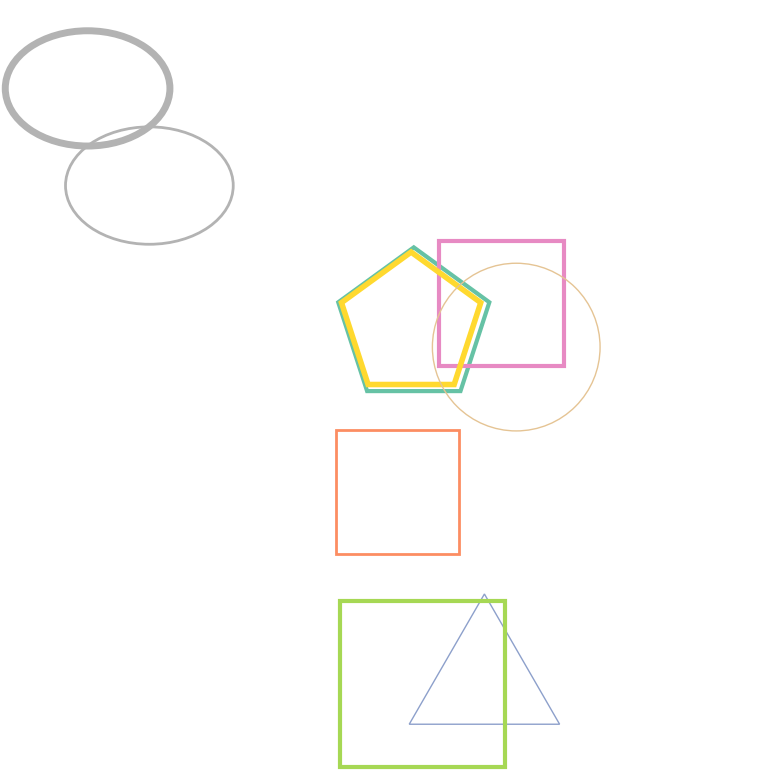[{"shape": "pentagon", "thickness": 1.5, "radius": 0.52, "center": [0.537, 0.576]}, {"shape": "square", "thickness": 1, "radius": 0.4, "center": [0.516, 0.361]}, {"shape": "triangle", "thickness": 0.5, "radius": 0.56, "center": [0.629, 0.116]}, {"shape": "square", "thickness": 1.5, "radius": 0.4, "center": [0.651, 0.606]}, {"shape": "square", "thickness": 1.5, "radius": 0.54, "center": [0.549, 0.112]}, {"shape": "pentagon", "thickness": 2, "radius": 0.48, "center": [0.534, 0.578]}, {"shape": "circle", "thickness": 0.5, "radius": 0.54, "center": [0.67, 0.549]}, {"shape": "oval", "thickness": 2.5, "radius": 0.53, "center": [0.114, 0.885]}, {"shape": "oval", "thickness": 1, "radius": 0.54, "center": [0.194, 0.759]}]